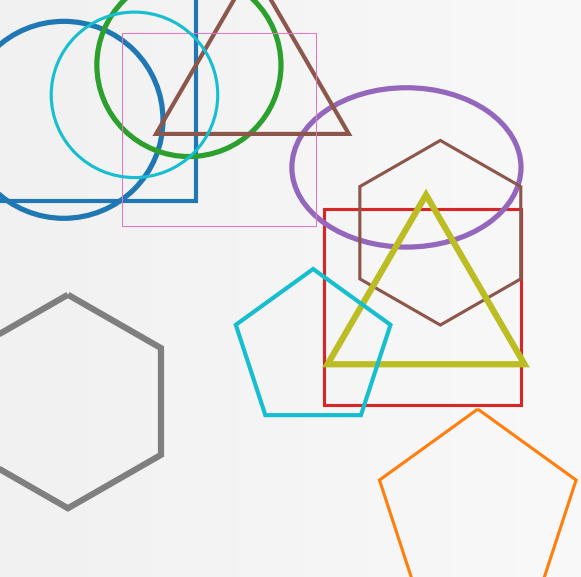[{"shape": "circle", "thickness": 2.5, "radius": 0.85, "center": [0.11, 0.792]}, {"shape": "square", "thickness": 2, "radius": 0.94, "center": [0.15, 0.838]}, {"shape": "pentagon", "thickness": 1.5, "radius": 0.89, "center": [0.822, 0.113]}, {"shape": "circle", "thickness": 2.5, "radius": 0.79, "center": [0.325, 0.886]}, {"shape": "square", "thickness": 1.5, "radius": 0.85, "center": [0.728, 0.467]}, {"shape": "oval", "thickness": 2.5, "radius": 0.99, "center": [0.699, 0.709]}, {"shape": "triangle", "thickness": 2, "radius": 0.96, "center": [0.434, 0.863]}, {"shape": "hexagon", "thickness": 1.5, "radius": 0.8, "center": [0.758, 0.596]}, {"shape": "square", "thickness": 0.5, "radius": 0.83, "center": [0.376, 0.774]}, {"shape": "hexagon", "thickness": 3, "radius": 0.92, "center": [0.117, 0.304]}, {"shape": "triangle", "thickness": 3, "radius": 0.98, "center": [0.733, 0.466]}, {"shape": "pentagon", "thickness": 2, "radius": 0.7, "center": [0.539, 0.393]}, {"shape": "circle", "thickness": 1.5, "radius": 0.72, "center": [0.231, 0.835]}]